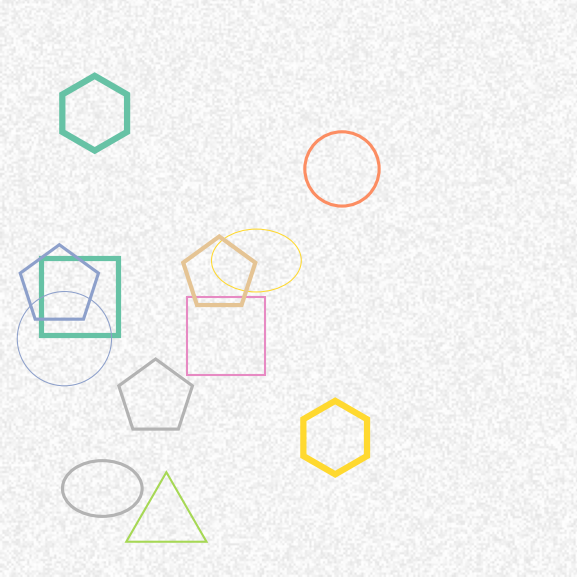[{"shape": "square", "thickness": 2.5, "radius": 0.33, "center": [0.138, 0.485]}, {"shape": "hexagon", "thickness": 3, "radius": 0.32, "center": [0.164, 0.803]}, {"shape": "circle", "thickness": 1.5, "radius": 0.32, "center": [0.592, 0.707]}, {"shape": "circle", "thickness": 0.5, "radius": 0.41, "center": [0.112, 0.413]}, {"shape": "pentagon", "thickness": 1.5, "radius": 0.36, "center": [0.103, 0.504]}, {"shape": "square", "thickness": 1, "radius": 0.34, "center": [0.391, 0.417]}, {"shape": "triangle", "thickness": 1, "radius": 0.4, "center": [0.288, 0.101]}, {"shape": "oval", "thickness": 0.5, "radius": 0.39, "center": [0.444, 0.548]}, {"shape": "hexagon", "thickness": 3, "radius": 0.32, "center": [0.58, 0.241]}, {"shape": "pentagon", "thickness": 2, "radius": 0.33, "center": [0.38, 0.524]}, {"shape": "pentagon", "thickness": 1.5, "radius": 0.34, "center": [0.269, 0.31]}, {"shape": "oval", "thickness": 1.5, "radius": 0.34, "center": [0.177, 0.153]}]